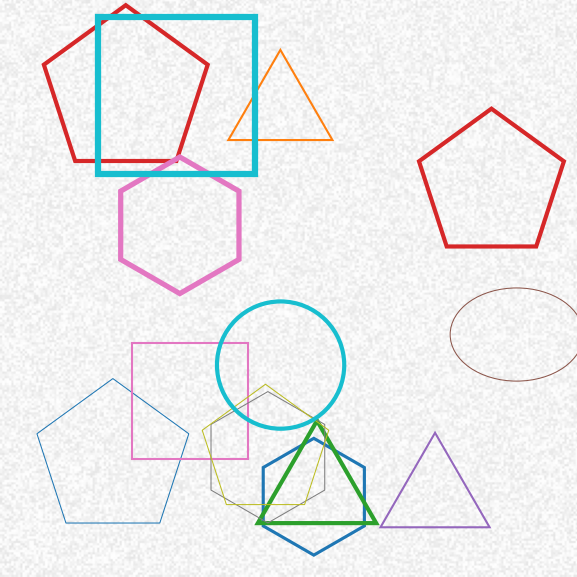[{"shape": "pentagon", "thickness": 0.5, "radius": 0.69, "center": [0.195, 0.205]}, {"shape": "hexagon", "thickness": 1.5, "radius": 0.51, "center": [0.543, 0.139]}, {"shape": "triangle", "thickness": 1, "radius": 0.52, "center": [0.486, 0.809]}, {"shape": "triangle", "thickness": 2, "radius": 0.59, "center": [0.549, 0.152]}, {"shape": "pentagon", "thickness": 2, "radius": 0.66, "center": [0.851, 0.679]}, {"shape": "pentagon", "thickness": 2, "radius": 0.75, "center": [0.218, 0.841]}, {"shape": "triangle", "thickness": 1, "radius": 0.55, "center": [0.753, 0.141]}, {"shape": "oval", "thickness": 0.5, "radius": 0.58, "center": [0.895, 0.42]}, {"shape": "square", "thickness": 1, "radius": 0.5, "center": [0.329, 0.304]}, {"shape": "hexagon", "thickness": 2.5, "radius": 0.59, "center": [0.311, 0.609]}, {"shape": "hexagon", "thickness": 0.5, "radius": 0.57, "center": [0.464, 0.207]}, {"shape": "pentagon", "thickness": 0.5, "radius": 0.58, "center": [0.46, 0.219]}, {"shape": "circle", "thickness": 2, "radius": 0.55, "center": [0.486, 0.367]}, {"shape": "square", "thickness": 3, "radius": 0.68, "center": [0.305, 0.834]}]